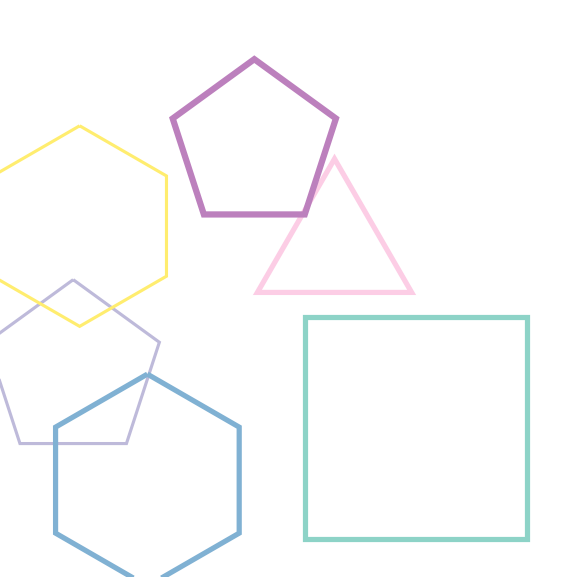[{"shape": "square", "thickness": 2.5, "radius": 0.96, "center": [0.721, 0.258]}, {"shape": "pentagon", "thickness": 1.5, "radius": 0.78, "center": [0.127, 0.358]}, {"shape": "hexagon", "thickness": 2.5, "radius": 0.92, "center": [0.255, 0.168]}, {"shape": "triangle", "thickness": 2.5, "radius": 0.77, "center": [0.579, 0.57]}, {"shape": "pentagon", "thickness": 3, "radius": 0.74, "center": [0.44, 0.748]}, {"shape": "hexagon", "thickness": 1.5, "radius": 0.87, "center": [0.138, 0.608]}]